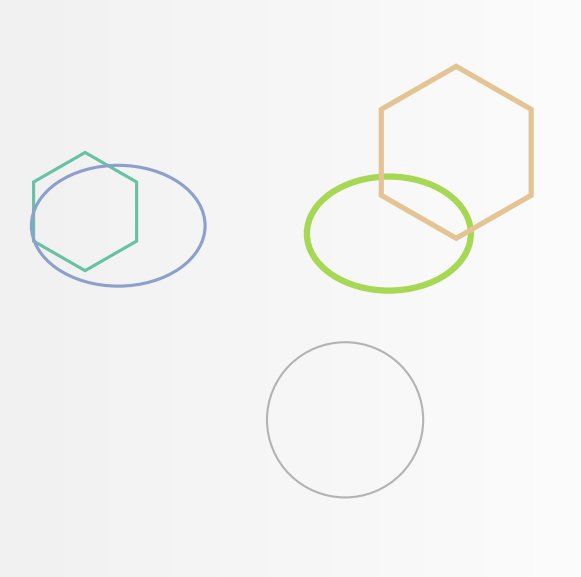[{"shape": "hexagon", "thickness": 1.5, "radius": 0.51, "center": [0.146, 0.633]}, {"shape": "oval", "thickness": 1.5, "radius": 0.75, "center": [0.203, 0.608]}, {"shape": "oval", "thickness": 3, "radius": 0.71, "center": [0.669, 0.595]}, {"shape": "hexagon", "thickness": 2.5, "radius": 0.74, "center": [0.785, 0.735]}, {"shape": "circle", "thickness": 1, "radius": 0.67, "center": [0.594, 0.272]}]